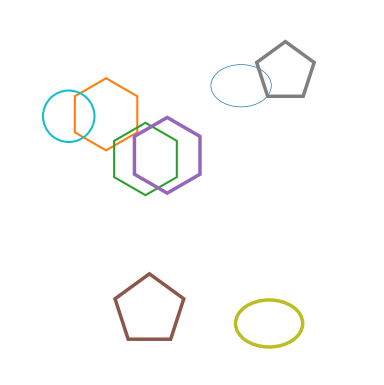[{"shape": "oval", "thickness": 0.5, "radius": 0.39, "center": [0.626, 0.777]}, {"shape": "hexagon", "thickness": 1.5, "radius": 0.47, "center": [0.276, 0.703]}, {"shape": "hexagon", "thickness": 1.5, "radius": 0.47, "center": [0.378, 0.587]}, {"shape": "hexagon", "thickness": 2.5, "radius": 0.49, "center": [0.434, 0.597]}, {"shape": "pentagon", "thickness": 2.5, "radius": 0.47, "center": [0.388, 0.195]}, {"shape": "pentagon", "thickness": 2.5, "radius": 0.39, "center": [0.741, 0.813]}, {"shape": "oval", "thickness": 2.5, "radius": 0.44, "center": [0.699, 0.16]}, {"shape": "circle", "thickness": 1.5, "radius": 0.33, "center": [0.179, 0.698]}]